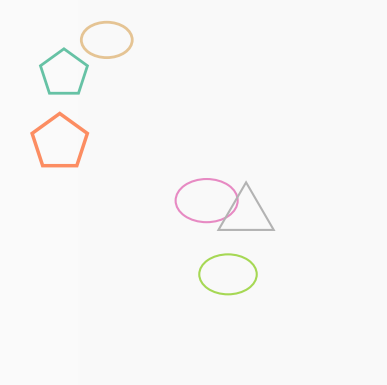[{"shape": "pentagon", "thickness": 2, "radius": 0.32, "center": [0.165, 0.809]}, {"shape": "pentagon", "thickness": 2.5, "radius": 0.37, "center": [0.154, 0.63]}, {"shape": "oval", "thickness": 1.5, "radius": 0.4, "center": [0.533, 0.479]}, {"shape": "oval", "thickness": 1.5, "radius": 0.37, "center": [0.588, 0.287]}, {"shape": "oval", "thickness": 2, "radius": 0.33, "center": [0.276, 0.896]}, {"shape": "triangle", "thickness": 1.5, "radius": 0.41, "center": [0.635, 0.444]}]